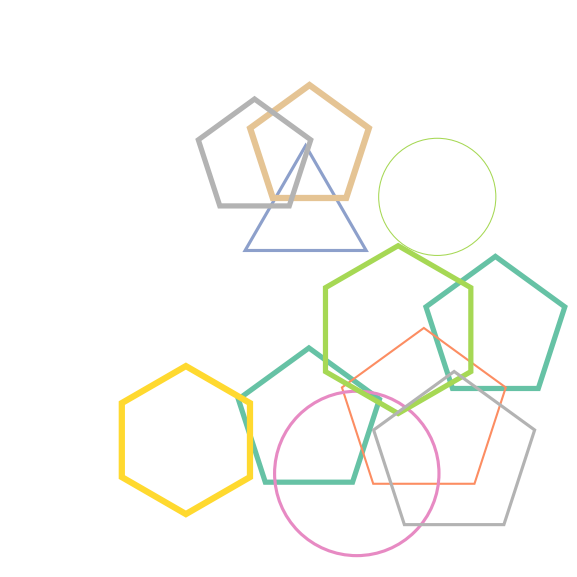[{"shape": "pentagon", "thickness": 2.5, "radius": 0.64, "center": [0.535, 0.268]}, {"shape": "pentagon", "thickness": 2.5, "radius": 0.63, "center": [0.858, 0.429]}, {"shape": "pentagon", "thickness": 1, "radius": 0.75, "center": [0.734, 0.282]}, {"shape": "triangle", "thickness": 1.5, "radius": 0.61, "center": [0.529, 0.626]}, {"shape": "circle", "thickness": 1.5, "radius": 0.71, "center": [0.618, 0.179]}, {"shape": "circle", "thickness": 0.5, "radius": 0.51, "center": [0.757, 0.658]}, {"shape": "hexagon", "thickness": 2.5, "radius": 0.73, "center": [0.689, 0.428]}, {"shape": "hexagon", "thickness": 3, "radius": 0.64, "center": [0.322, 0.237]}, {"shape": "pentagon", "thickness": 3, "radius": 0.54, "center": [0.536, 0.744]}, {"shape": "pentagon", "thickness": 2.5, "radius": 0.51, "center": [0.441, 0.725]}, {"shape": "pentagon", "thickness": 1.5, "radius": 0.73, "center": [0.786, 0.209]}]